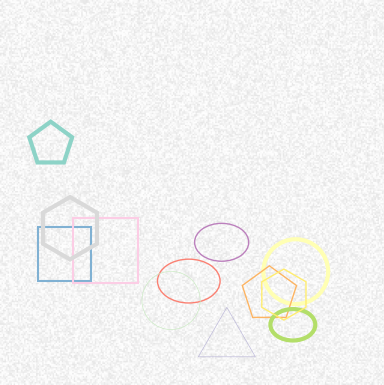[{"shape": "pentagon", "thickness": 3, "radius": 0.29, "center": [0.132, 0.625]}, {"shape": "circle", "thickness": 3, "radius": 0.42, "center": [0.768, 0.294]}, {"shape": "triangle", "thickness": 0.5, "radius": 0.43, "center": [0.589, 0.116]}, {"shape": "oval", "thickness": 1, "radius": 0.41, "center": [0.49, 0.27]}, {"shape": "square", "thickness": 1.5, "radius": 0.35, "center": [0.168, 0.341]}, {"shape": "pentagon", "thickness": 1, "radius": 0.37, "center": [0.7, 0.235]}, {"shape": "oval", "thickness": 3, "radius": 0.29, "center": [0.761, 0.156]}, {"shape": "square", "thickness": 1.5, "radius": 0.42, "center": [0.275, 0.35]}, {"shape": "hexagon", "thickness": 3, "radius": 0.4, "center": [0.182, 0.407]}, {"shape": "oval", "thickness": 1, "radius": 0.35, "center": [0.576, 0.371]}, {"shape": "circle", "thickness": 0.5, "radius": 0.38, "center": [0.444, 0.22]}, {"shape": "hexagon", "thickness": 1, "radius": 0.33, "center": [0.737, 0.235]}]